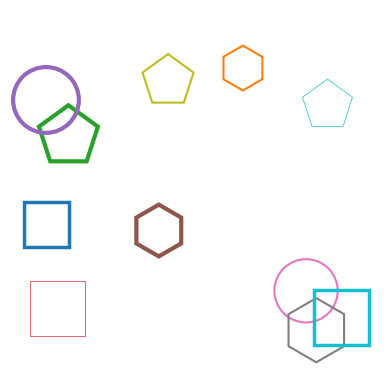[{"shape": "square", "thickness": 2.5, "radius": 0.3, "center": [0.121, 0.417]}, {"shape": "hexagon", "thickness": 1.5, "radius": 0.29, "center": [0.631, 0.823]}, {"shape": "pentagon", "thickness": 3, "radius": 0.4, "center": [0.178, 0.646]}, {"shape": "square", "thickness": 0.5, "radius": 0.36, "center": [0.15, 0.198]}, {"shape": "circle", "thickness": 3, "radius": 0.43, "center": [0.119, 0.74]}, {"shape": "hexagon", "thickness": 3, "radius": 0.34, "center": [0.412, 0.401]}, {"shape": "circle", "thickness": 1.5, "radius": 0.41, "center": [0.795, 0.245]}, {"shape": "hexagon", "thickness": 1.5, "radius": 0.42, "center": [0.822, 0.142]}, {"shape": "pentagon", "thickness": 1.5, "radius": 0.35, "center": [0.437, 0.79]}, {"shape": "pentagon", "thickness": 0.5, "radius": 0.34, "center": [0.851, 0.726]}, {"shape": "square", "thickness": 2.5, "radius": 0.36, "center": [0.886, 0.176]}]